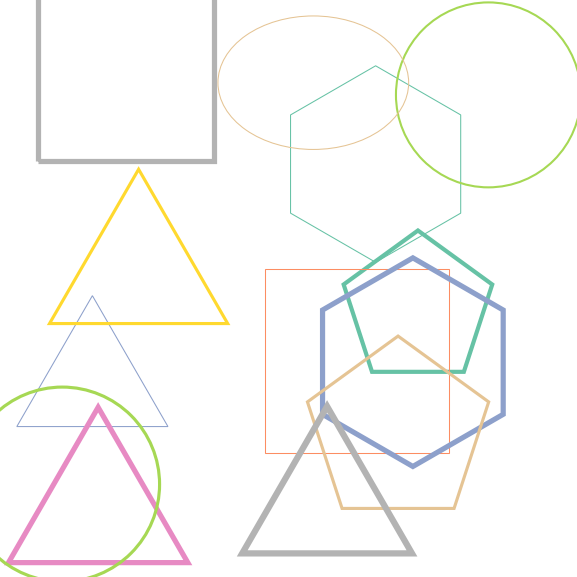[{"shape": "pentagon", "thickness": 2, "radius": 0.68, "center": [0.724, 0.465]}, {"shape": "hexagon", "thickness": 0.5, "radius": 0.85, "center": [0.65, 0.715]}, {"shape": "square", "thickness": 0.5, "radius": 0.79, "center": [0.618, 0.374]}, {"shape": "triangle", "thickness": 0.5, "radius": 0.76, "center": [0.16, 0.336]}, {"shape": "hexagon", "thickness": 2.5, "radius": 0.9, "center": [0.715, 0.372]}, {"shape": "triangle", "thickness": 2.5, "radius": 0.9, "center": [0.17, 0.115]}, {"shape": "circle", "thickness": 1, "radius": 0.8, "center": [0.846, 0.835]}, {"shape": "circle", "thickness": 1.5, "radius": 0.84, "center": [0.108, 0.16]}, {"shape": "triangle", "thickness": 1.5, "radius": 0.89, "center": [0.24, 0.528]}, {"shape": "pentagon", "thickness": 1.5, "radius": 0.82, "center": [0.689, 0.252]}, {"shape": "oval", "thickness": 0.5, "radius": 0.83, "center": [0.543, 0.856]}, {"shape": "square", "thickness": 2.5, "radius": 0.76, "center": [0.218, 0.872]}, {"shape": "triangle", "thickness": 3, "radius": 0.85, "center": [0.566, 0.126]}]